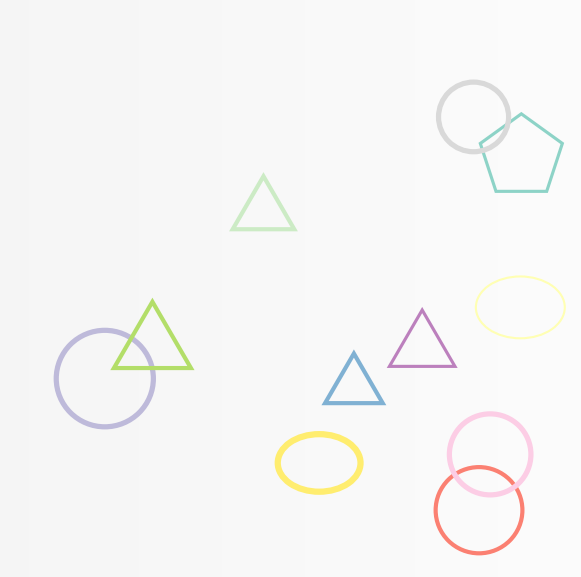[{"shape": "pentagon", "thickness": 1.5, "radius": 0.37, "center": [0.897, 0.728]}, {"shape": "oval", "thickness": 1, "radius": 0.38, "center": [0.895, 0.467]}, {"shape": "circle", "thickness": 2.5, "radius": 0.42, "center": [0.18, 0.344]}, {"shape": "circle", "thickness": 2, "radius": 0.37, "center": [0.824, 0.116]}, {"shape": "triangle", "thickness": 2, "radius": 0.29, "center": [0.609, 0.33]}, {"shape": "triangle", "thickness": 2, "radius": 0.38, "center": [0.262, 0.4]}, {"shape": "circle", "thickness": 2.5, "radius": 0.35, "center": [0.843, 0.212]}, {"shape": "circle", "thickness": 2.5, "radius": 0.3, "center": [0.815, 0.797]}, {"shape": "triangle", "thickness": 1.5, "radius": 0.33, "center": [0.726, 0.397]}, {"shape": "triangle", "thickness": 2, "radius": 0.31, "center": [0.453, 0.633]}, {"shape": "oval", "thickness": 3, "radius": 0.36, "center": [0.549, 0.198]}]